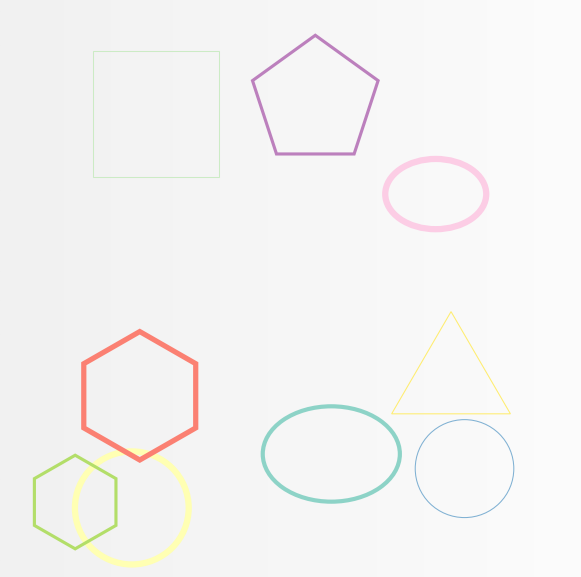[{"shape": "oval", "thickness": 2, "radius": 0.59, "center": [0.57, 0.213]}, {"shape": "circle", "thickness": 3, "radius": 0.49, "center": [0.227, 0.12]}, {"shape": "hexagon", "thickness": 2.5, "radius": 0.56, "center": [0.24, 0.314]}, {"shape": "circle", "thickness": 0.5, "radius": 0.42, "center": [0.799, 0.188]}, {"shape": "hexagon", "thickness": 1.5, "radius": 0.41, "center": [0.129, 0.13]}, {"shape": "oval", "thickness": 3, "radius": 0.43, "center": [0.75, 0.663]}, {"shape": "pentagon", "thickness": 1.5, "radius": 0.57, "center": [0.542, 0.824]}, {"shape": "square", "thickness": 0.5, "radius": 0.54, "center": [0.268, 0.801]}, {"shape": "triangle", "thickness": 0.5, "radius": 0.59, "center": [0.776, 0.342]}]